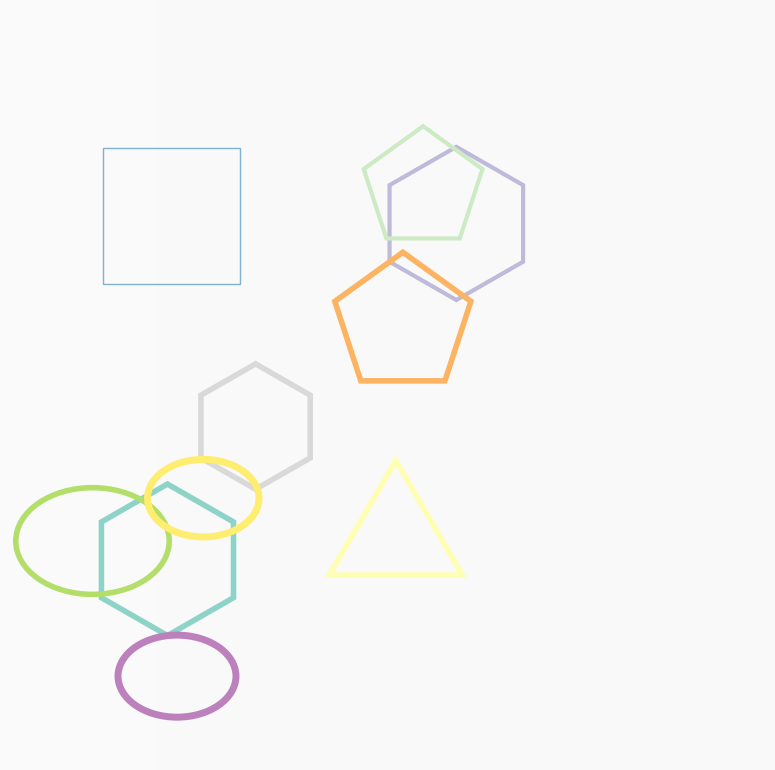[{"shape": "hexagon", "thickness": 2, "radius": 0.49, "center": [0.216, 0.273]}, {"shape": "triangle", "thickness": 2, "radius": 0.5, "center": [0.511, 0.303]}, {"shape": "hexagon", "thickness": 1.5, "radius": 0.5, "center": [0.589, 0.71]}, {"shape": "square", "thickness": 0.5, "radius": 0.44, "center": [0.221, 0.719]}, {"shape": "pentagon", "thickness": 2, "radius": 0.46, "center": [0.52, 0.58]}, {"shape": "oval", "thickness": 2, "radius": 0.49, "center": [0.119, 0.297]}, {"shape": "hexagon", "thickness": 2, "radius": 0.41, "center": [0.33, 0.446]}, {"shape": "oval", "thickness": 2.5, "radius": 0.38, "center": [0.228, 0.122]}, {"shape": "pentagon", "thickness": 1.5, "radius": 0.4, "center": [0.546, 0.756]}, {"shape": "oval", "thickness": 2.5, "radius": 0.36, "center": [0.262, 0.353]}]